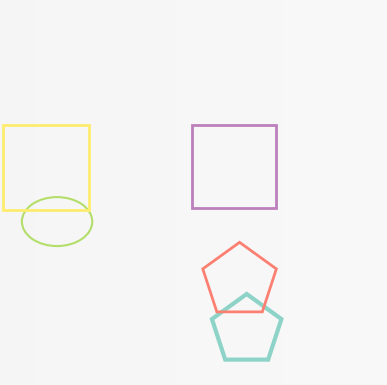[{"shape": "pentagon", "thickness": 3, "radius": 0.47, "center": [0.637, 0.142]}, {"shape": "pentagon", "thickness": 2, "radius": 0.5, "center": [0.618, 0.271]}, {"shape": "oval", "thickness": 1.5, "radius": 0.45, "center": [0.147, 0.424]}, {"shape": "square", "thickness": 2, "radius": 0.54, "center": [0.604, 0.567]}, {"shape": "square", "thickness": 2, "radius": 0.56, "center": [0.118, 0.565]}]